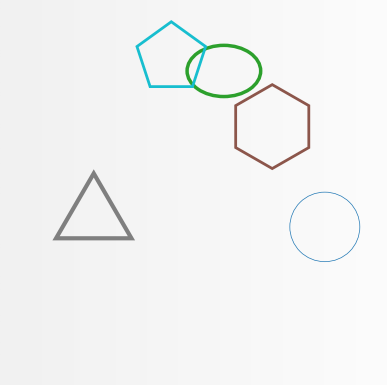[{"shape": "circle", "thickness": 0.5, "radius": 0.45, "center": [0.838, 0.411]}, {"shape": "oval", "thickness": 2.5, "radius": 0.47, "center": [0.578, 0.816]}, {"shape": "hexagon", "thickness": 2, "radius": 0.54, "center": [0.703, 0.671]}, {"shape": "triangle", "thickness": 3, "radius": 0.56, "center": [0.242, 0.437]}, {"shape": "pentagon", "thickness": 2, "radius": 0.47, "center": [0.442, 0.85]}]